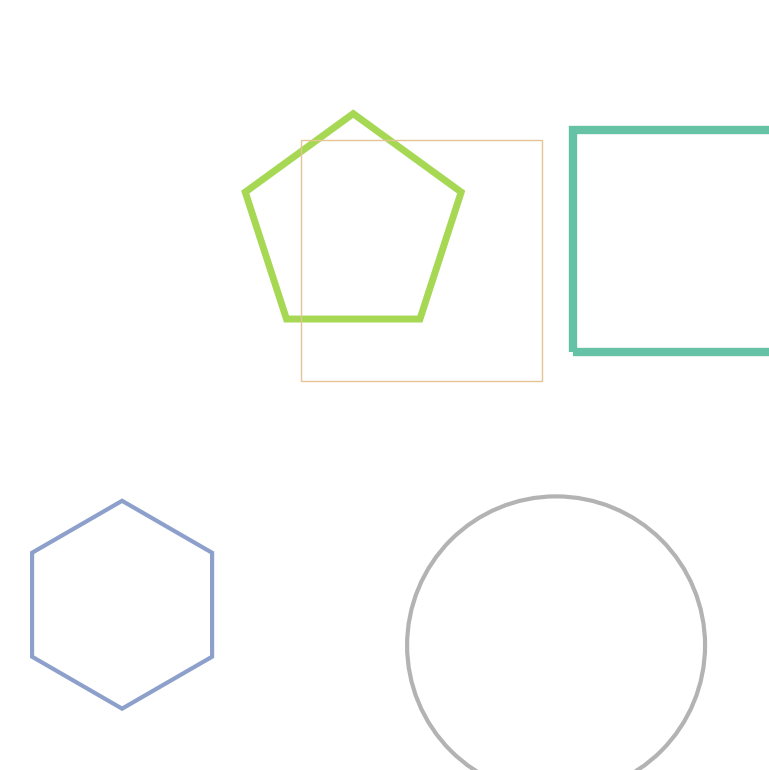[{"shape": "square", "thickness": 3, "radius": 0.72, "center": [0.888, 0.687]}, {"shape": "hexagon", "thickness": 1.5, "radius": 0.67, "center": [0.159, 0.215]}, {"shape": "pentagon", "thickness": 2.5, "radius": 0.74, "center": [0.459, 0.705]}, {"shape": "square", "thickness": 0.5, "radius": 0.78, "center": [0.547, 0.662]}, {"shape": "circle", "thickness": 1.5, "radius": 0.97, "center": [0.722, 0.162]}]